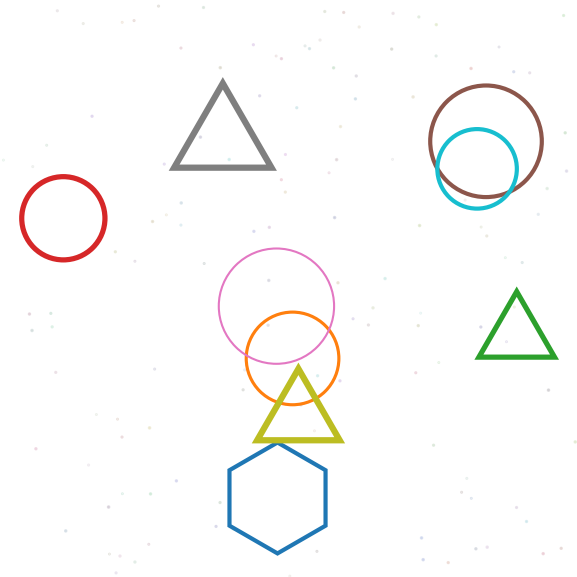[{"shape": "hexagon", "thickness": 2, "radius": 0.48, "center": [0.481, 0.137]}, {"shape": "circle", "thickness": 1.5, "radius": 0.4, "center": [0.507, 0.378]}, {"shape": "triangle", "thickness": 2.5, "radius": 0.38, "center": [0.895, 0.418]}, {"shape": "circle", "thickness": 2.5, "radius": 0.36, "center": [0.11, 0.621]}, {"shape": "circle", "thickness": 2, "radius": 0.48, "center": [0.842, 0.754]}, {"shape": "circle", "thickness": 1, "radius": 0.5, "center": [0.479, 0.469]}, {"shape": "triangle", "thickness": 3, "radius": 0.49, "center": [0.386, 0.757]}, {"shape": "triangle", "thickness": 3, "radius": 0.41, "center": [0.517, 0.278]}, {"shape": "circle", "thickness": 2, "radius": 0.34, "center": [0.826, 0.707]}]